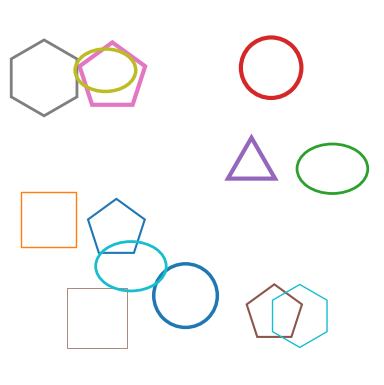[{"shape": "circle", "thickness": 2.5, "radius": 0.41, "center": [0.482, 0.232]}, {"shape": "pentagon", "thickness": 1.5, "radius": 0.39, "center": [0.302, 0.406]}, {"shape": "square", "thickness": 1, "radius": 0.35, "center": [0.127, 0.43]}, {"shape": "oval", "thickness": 2, "radius": 0.46, "center": [0.863, 0.562]}, {"shape": "circle", "thickness": 3, "radius": 0.39, "center": [0.704, 0.824]}, {"shape": "triangle", "thickness": 3, "radius": 0.35, "center": [0.653, 0.571]}, {"shape": "square", "thickness": 0.5, "radius": 0.39, "center": [0.251, 0.173]}, {"shape": "pentagon", "thickness": 1.5, "radius": 0.38, "center": [0.713, 0.186]}, {"shape": "pentagon", "thickness": 3, "radius": 0.45, "center": [0.292, 0.8]}, {"shape": "hexagon", "thickness": 2, "radius": 0.49, "center": [0.115, 0.798]}, {"shape": "oval", "thickness": 2.5, "radius": 0.39, "center": [0.274, 0.818]}, {"shape": "hexagon", "thickness": 1, "radius": 0.41, "center": [0.779, 0.179]}, {"shape": "oval", "thickness": 2, "radius": 0.46, "center": [0.34, 0.308]}]